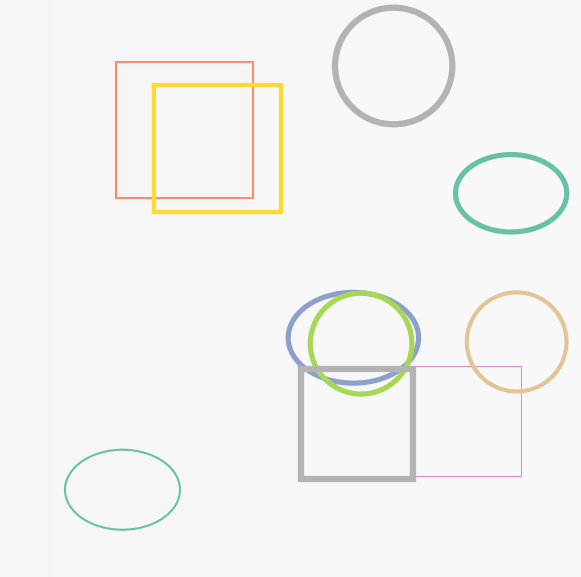[{"shape": "oval", "thickness": 2.5, "radius": 0.48, "center": [0.879, 0.664]}, {"shape": "oval", "thickness": 1, "radius": 0.49, "center": [0.211, 0.151]}, {"shape": "square", "thickness": 1, "radius": 0.59, "center": [0.317, 0.774]}, {"shape": "oval", "thickness": 2.5, "radius": 0.56, "center": [0.608, 0.414]}, {"shape": "square", "thickness": 0.5, "radius": 0.48, "center": [0.8, 0.27]}, {"shape": "circle", "thickness": 2.5, "radius": 0.44, "center": [0.621, 0.404]}, {"shape": "square", "thickness": 2, "radius": 0.55, "center": [0.374, 0.742]}, {"shape": "circle", "thickness": 2, "radius": 0.43, "center": [0.889, 0.407]}, {"shape": "circle", "thickness": 3, "radius": 0.5, "center": [0.677, 0.885]}, {"shape": "square", "thickness": 3, "radius": 0.48, "center": [0.614, 0.265]}]